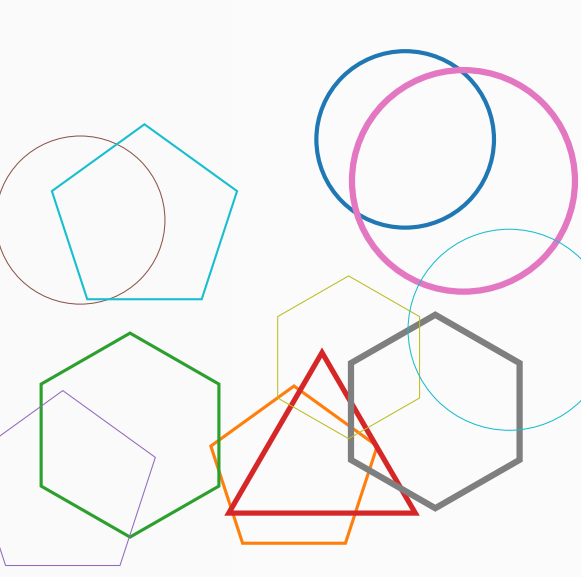[{"shape": "circle", "thickness": 2, "radius": 0.76, "center": [0.697, 0.758]}, {"shape": "pentagon", "thickness": 1.5, "radius": 0.75, "center": [0.506, 0.18]}, {"shape": "hexagon", "thickness": 1.5, "radius": 0.88, "center": [0.224, 0.246]}, {"shape": "triangle", "thickness": 2.5, "radius": 0.93, "center": [0.554, 0.203]}, {"shape": "pentagon", "thickness": 0.5, "radius": 0.84, "center": [0.108, 0.155]}, {"shape": "circle", "thickness": 0.5, "radius": 0.73, "center": [0.138, 0.618]}, {"shape": "circle", "thickness": 3, "radius": 0.96, "center": [0.797, 0.686]}, {"shape": "hexagon", "thickness": 3, "radius": 0.84, "center": [0.749, 0.287]}, {"shape": "hexagon", "thickness": 0.5, "radius": 0.7, "center": [0.6, 0.38]}, {"shape": "pentagon", "thickness": 1, "radius": 0.84, "center": [0.249, 0.616]}, {"shape": "circle", "thickness": 0.5, "radius": 0.87, "center": [0.876, 0.428]}]